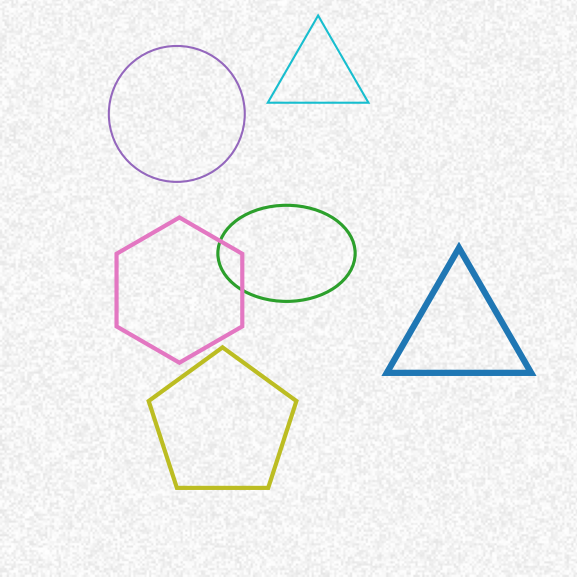[{"shape": "triangle", "thickness": 3, "radius": 0.72, "center": [0.795, 0.426]}, {"shape": "oval", "thickness": 1.5, "radius": 0.59, "center": [0.496, 0.56]}, {"shape": "circle", "thickness": 1, "radius": 0.59, "center": [0.306, 0.802]}, {"shape": "hexagon", "thickness": 2, "radius": 0.63, "center": [0.311, 0.497]}, {"shape": "pentagon", "thickness": 2, "radius": 0.67, "center": [0.385, 0.263]}, {"shape": "triangle", "thickness": 1, "radius": 0.5, "center": [0.551, 0.872]}]